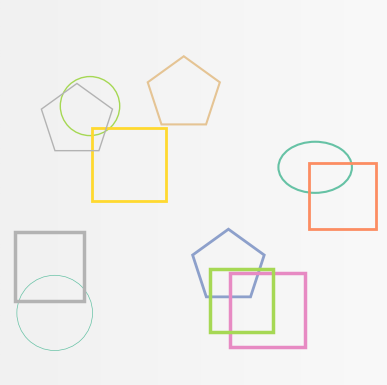[{"shape": "oval", "thickness": 1.5, "radius": 0.47, "center": [0.813, 0.565]}, {"shape": "circle", "thickness": 0.5, "radius": 0.49, "center": [0.141, 0.187]}, {"shape": "square", "thickness": 2, "radius": 0.43, "center": [0.884, 0.49]}, {"shape": "pentagon", "thickness": 2, "radius": 0.49, "center": [0.589, 0.308]}, {"shape": "square", "thickness": 2.5, "radius": 0.48, "center": [0.691, 0.195]}, {"shape": "square", "thickness": 2.5, "radius": 0.41, "center": [0.623, 0.22]}, {"shape": "circle", "thickness": 1, "radius": 0.38, "center": [0.232, 0.724]}, {"shape": "square", "thickness": 2, "radius": 0.48, "center": [0.333, 0.573]}, {"shape": "pentagon", "thickness": 1.5, "radius": 0.49, "center": [0.474, 0.756]}, {"shape": "square", "thickness": 2.5, "radius": 0.45, "center": [0.127, 0.308]}, {"shape": "pentagon", "thickness": 1, "radius": 0.48, "center": [0.199, 0.687]}]